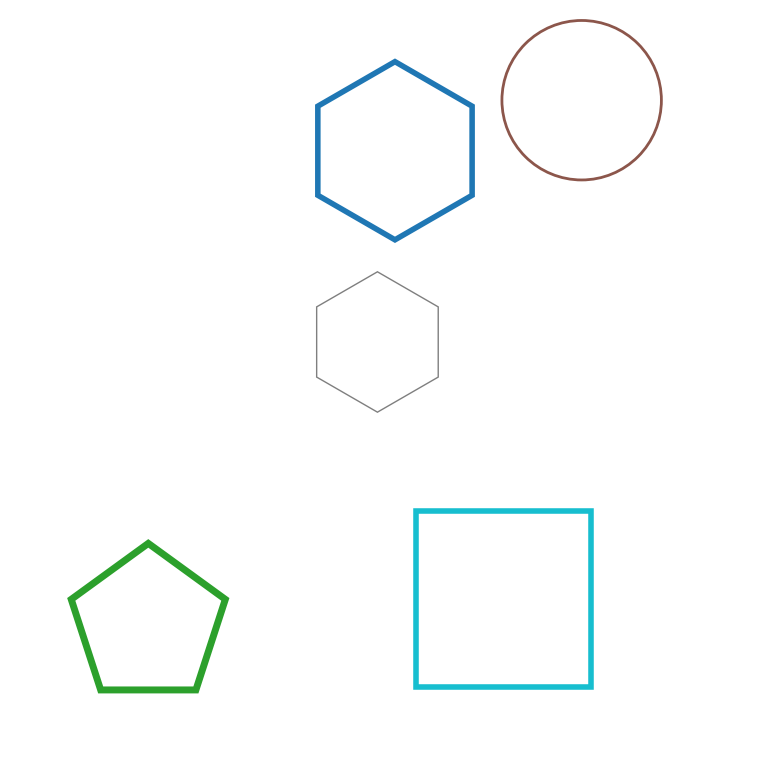[{"shape": "hexagon", "thickness": 2, "radius": 0.58, "center": [0.513, 0.804]}, {"shape": "pentagon", "thickness": 2.5, "radius": 0.53, "center": [0.193, 0.189]}, {"shape": "circle", "thickness": 1, "radius": 0.52, "center": [0.755, 0.87]}, {"shape": "hexagon", "thickness": 0.5, "radius": 0.46, "center": [0.49, 0.556]}, {"shape": "square", "thickness": 2, "radius": 0.57, "center": [0.654, 0.222]}]